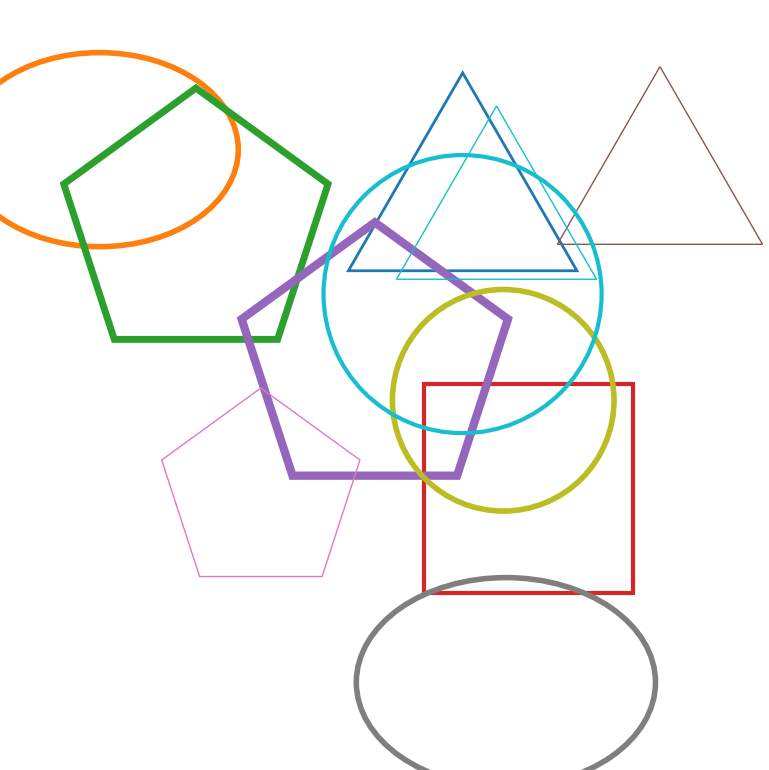[{"shape": "triangle", "thickness": 1, "radius": 0.86, "center": [0.601, 0.734]}, {"shape": "oval", "thickness": 2, "radius": 0.9, "center": [0.129, 0.806]}, {"shape": "pentagon", "thickness": 2.5, "radius": 0.9, "center": [0.254, 0.705]}, {"shape": "square", "thickness": 1.5, "radius": 0.68, "center": [0.686, 0.366]}, {"shape": "pentagon", "thickness": 3, "radius": 0.91, "center": [0.487, 0.529]}, {"shape": "triangle", "thickness": 0.5, "radius": 0.77, "center": [0.857, 0.76]}, {"shape": "pentagon", "thickness": 0.5, "radius": 0.68, "center": [0.339, 0.361]}, {"shape": "oval", "thickness": 2, "radius": 0.97, "center": [0.657, 0.114]}, {"shape": "circle", "thickness": 2, "radius": 0.72, "center": [0.654, 0.48]}, {"shape": "triangle", "thickness": 0.5, "radius": 0.75, "center": [0.645, 0.712]}, {"shape": "circle", "thickness": 1.5, "radius": 0.9, "center": [0.601, 0.618]}]